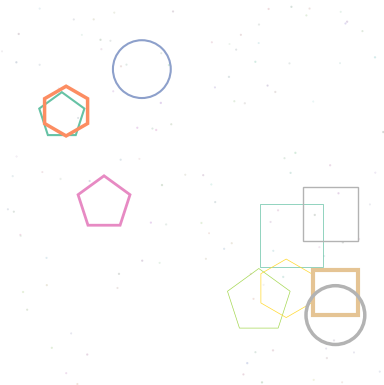[{"shape": "square", "thickness": 0.5, "radius": 0.41, "center": [0.757, 0.388]}, {"shape": "pentagon", "thickness": 1.5, "radius": 0.31, "center": [0.161, 0.699]}, {"shape": "hexagon", "thickness": 2.5, "radius": 0.32, "center": [0.172, 0.711]}, {"shape": "circle", "thickness": 1.5, "radius": 0.38, "center": [0.368, 0.82]}, {"shape": "pentagon", "thickness": 2, "radius": 0.35, "center": [0.27, 0.472]}, {"shape": "pentagon", "thickness": 0.5, "radius": 0.43, "center": [0.672, 0.217]}, {"shape": "hexagon", "thickness": 0.5, "radius": 0.38, "center": [0.743, 0.251]}, {"shape": "square", "thickness": 3, "radius": 0.29, "center": [0.872, 0.24]}, {"shape": "square", "thickness": 1, "radius": 0.35, "center": [0.858, 0.445]}, {"shape": "circle", "thickness": 2.5, "radius": 0.38, "center": [0.871, 0.182]}]